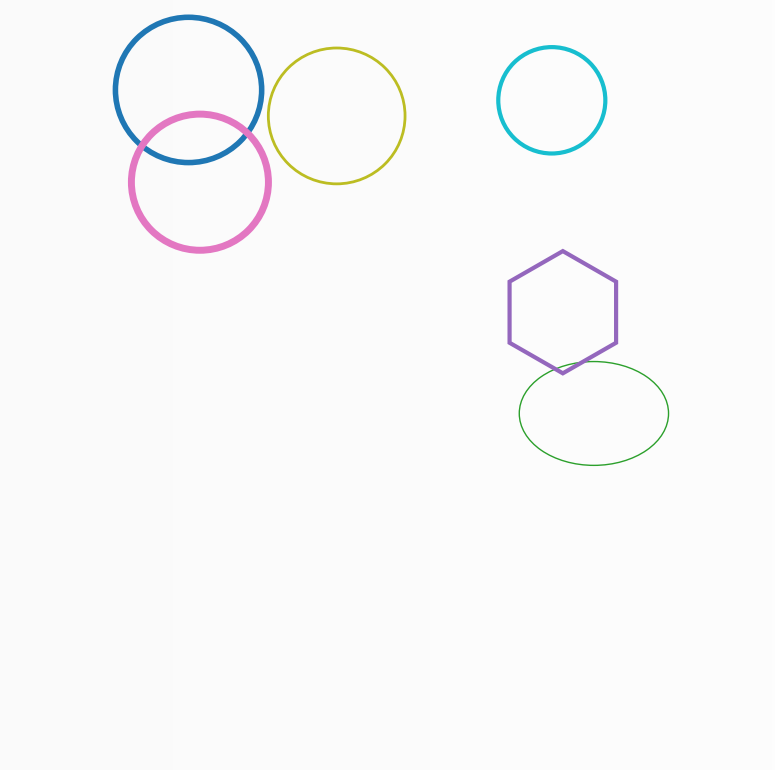[{"shape": "circle", "thickness": 2, "radius": 0.47, "center": [0.243, 0.883]}, {"shape": "oval", "thickness": 0.5, "radius": 0.48, "center": [0.766, 0.463]}, {"shape": "hexagon", "thickness": 1.5, "radius": 0.4, "center": [0.726, 0.595]}, {"shape": "circle", "thickness": 2.5, "radius": 0.44, "center": [0.258, 0.763]}, {"shape": "circle", "thickness": 1, "radius": 0.44, "center": [0.434, 0.849]}, {"shape": "circle", "thickness": 1.5, "radius": 0.35, "center": [0.712, 0.87]}]